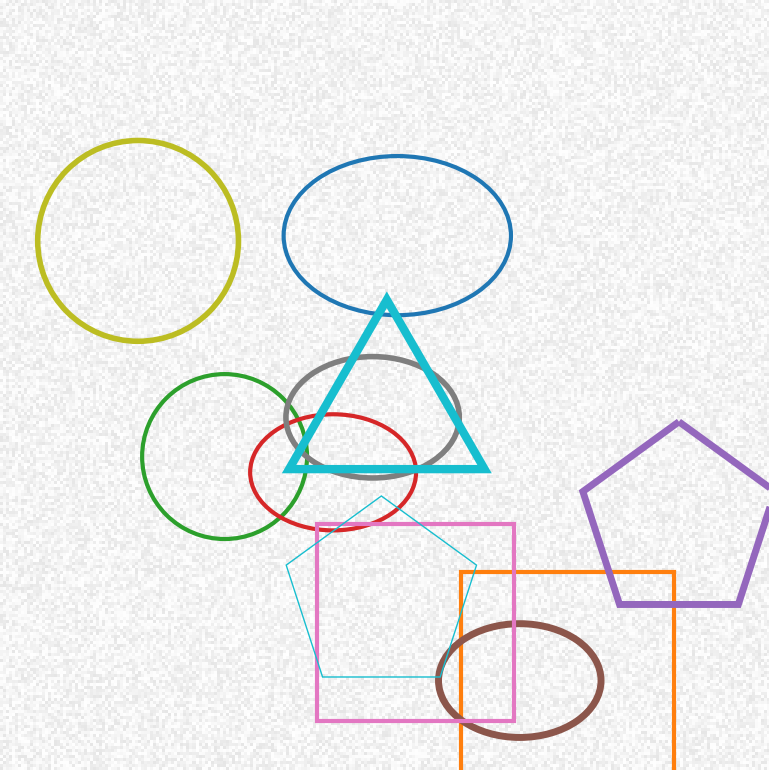[{"shape": "oval", "thickness": 1.5, "radius": 0.74, "center": [0.516, 0.694]}, {"shape": "square", "thickness": 1.5, "radius": 0.69, "center": [0.737, 0.119]}, {"shape": "circle", "thickness": 1.5, "radius": 0.54, "center": [0.292, 0.407]}, {"shape": "oval", "thickness": 1.5, "radius": 0.54, "center": [0.433, 0.387]}, {"shape": "pentagon", "thickness": 2.5, "radius": 0.66, "center": [0.882, 0.321]}, {"shape": "oval", "thickness": 2.5, "radius": 0.53, "center": [0.675, 0.116]}, {"shape": "square", "thickness": 1.5, "radius": 0.64, "center": [0.54, 0.191]}, {"shape": "oval", "thickness": 2, "radius": 0.56, "center": [0.484, 0.458]}, {"shape": "circle", "thickness": 2, "radius": 0.65, "center": [0.179, 0.687]}, {"shape": "triangle", "thickness": 3, "radius": 0.73, "center": [0.502, 0.464]}, {"shape": "pentagon", "thickness": 0.5, "radius": 0.65, "center": [0.495, 0.226]}]